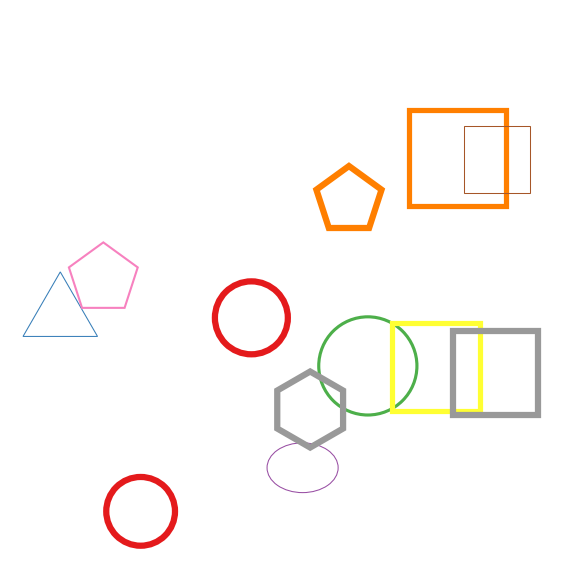[{"shape": "circle", "thickness": 3, "radius": 0.3, "center": [0.244, 0.114]}, {"shape": "circle", "thickness": 3, "radius": 0.32, "center": [0.435, 0.449]}, {"shape": "triangle", "thickness": 0.5, "radius": 0.37, "center": [0.104, 0.454]}, {"shape": "circle", "thickness": 1.5, "radius": 0.43, "center": [0.637, 0.366]}, {"shape": "oval", "thickness": 0.5, "radius": 0.31, "center": [0.524, 0.189]}, {"shape": "square", "thickness": 2.5, "radius": 0.42, "center": [0.793, 0.725]}, {"shape": "pentagon", "thickness": 3, "radius": 0.3, "center": [0.604, 0.652]}, {"shape": "square", "thickness": 2.5, "radius": 0.38, "center": [0.754, 0.363]}, {"shape": "square", "thickness": 0.5, "radius": 0.29, "center": [0.861, 0.723]}, {"shape": "pentagon", "thickness": 1, "radius": 0.31, "center": [0.179, 0.517]}, {"shape": "hexagon", "thickness": 3, "radius": 0.33, "center": [0.537, 0.29]}, {"shape": "square", "thickness": 3, "radius": 0.36, "center": [0.858, 0.354]}]